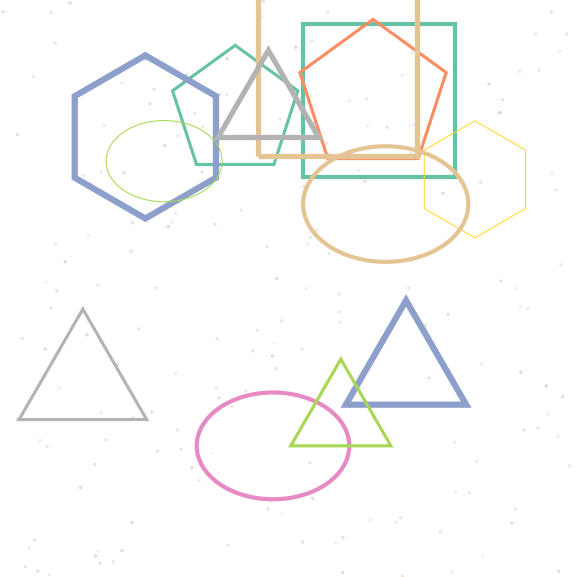[{"shape": "square", "thickness": 2, "radius": 0.66, "center": [0.656, 0.825]}, {"shape": "pentagon", "thickness": 1.5, "radius": 0.57, "center": [0.407, 0.807]}, {"shape": "pentagon", "thickness": 1.5, "radius": 0.67, "center": [0.646, 0.832]}, {"shape": "hexagon", "thickness": 3, "radius": 0.71, "center": [0.252, 0.762]}, {"shape": "triangle", "thickness": 3, "radius": 0.6, "center": [0.703, 0.359]}, {"shape": "oval", "thickness": 2, "radius": 0.66, "center": [0.473, 0.227]}, {"shape": "triangle", "thickness": 1.5, "radius": 0.5, "center": [0.59, 0.277]}, {"shape": "oval", "thickness": 0.5, "radius": 0.5, "center": [0.284, 0.72]}, {"shape": "hexagon", "thickness": 0.5, "radius": 0.51, "center": [0.822, 0.689]}, {"shape": "square", "thickness": 2.5, "radius": 0.69, "center": [0.584, 0.866]}, {"shape": "oval", "thickness": 2, "radius": 0.72, "center": [0.668, 0.646]}, {"shape": "triangle", "thickness": 2.5, "radius": 0.5, "center": [0.465, 0.811]}, {"shape": "triangle", "thickness": 1.5, "radius": 0.64, "center": [0.143, 0.336]}]